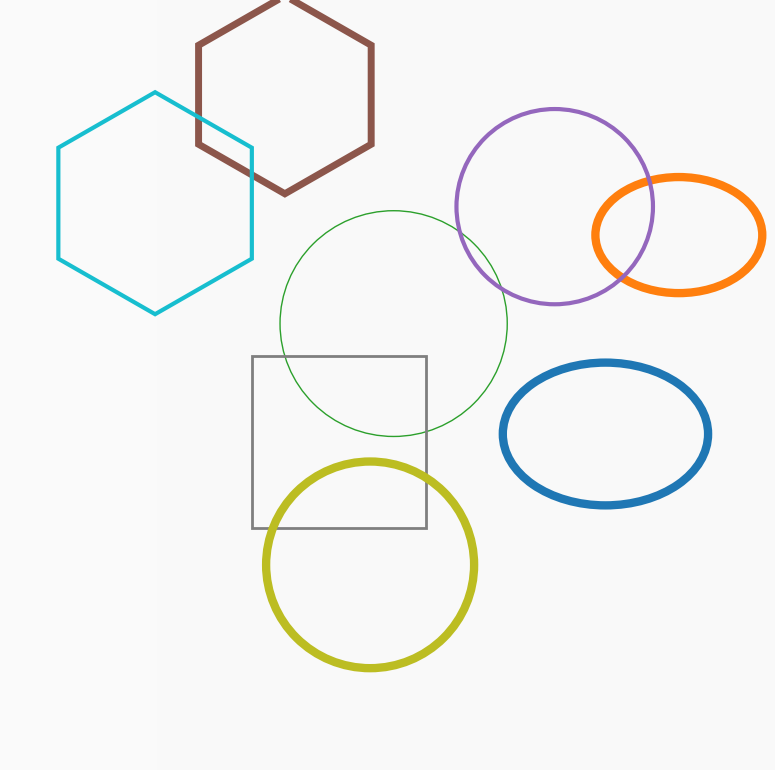[{"shape": "oval", "thickness": 3, "radius": 0.66, "center": [0.781, 0.436]}, {"shape": "oval", "thickness": 3, "radius": 0.54, "center": [0.876, 0.695]}, {"shape": "circle", "thickness": 0.5, "radius": 0.73, "center": [0.508, 0.58]}, {"shape": "circle", "thickness": 1.5, "radius": 0.63, "center": [0.716, 0.732]}, {"shape": "hexagon", "thickness": 2.5, "radius": 0.64, "center": [0.368, 0.877]}, {"shape": "square", "thickness": 1, "radius": 0.56, "center": [0.437, 0.426]}, {"shape": "circle", "thickness": 3, "radius": 0.67, "center": [0.478, 0.266]}, {"shape": "hexagon", "thickness": 1.5, "radius": 0.72, "center": [0.2, 0.736]}]